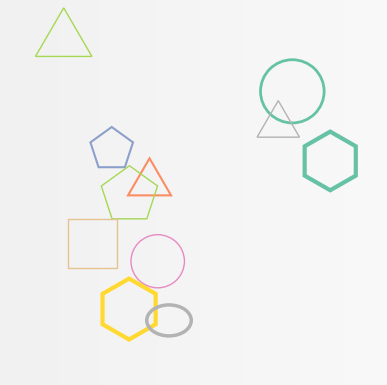[{"shape": "circle", "thickness": 2, "radius": 0.41, "center": [0.754, 0.763]}, {"shape": "hexagon", "thickness": 3, "radius": 0.38, "center": [0.852, 0.582]}, {"shape": "triangle", "thickness": 1.5, "radius": 0.32, "center": [0.386, 0.525]}, {"shape": "pentagon", "thickness": 1.5, "radius": 0.29, "center": [0.288, 0.612]}, {"shape": "circle", "thickness": 1, "radius": 0.34, "center": [0.407, 0.321]}, {"shape": "triangle", "thickness": 1, "radius": 0.42, "center": [0.164, 0.896]}, {"shape": "pentagon", "thickness": 1, "radius": 0.38, "center": [0.334, 0.493]}, {"shape": "hexagon", "thickness": 3, "radius": 0.4, "center": [0.333, 0.197]}, {"shape": "square", "thickness": 1, "radius": 0.31, "center": [0.239, 0.368]}, {"shape": "oval", "thickness": 2.5, "radius": 0.29, "center": [0.436, 0.168]}, {"shape": "triangle", "thickness": 1, "radius": 0.32, "center": [0.718, 0.675]}]